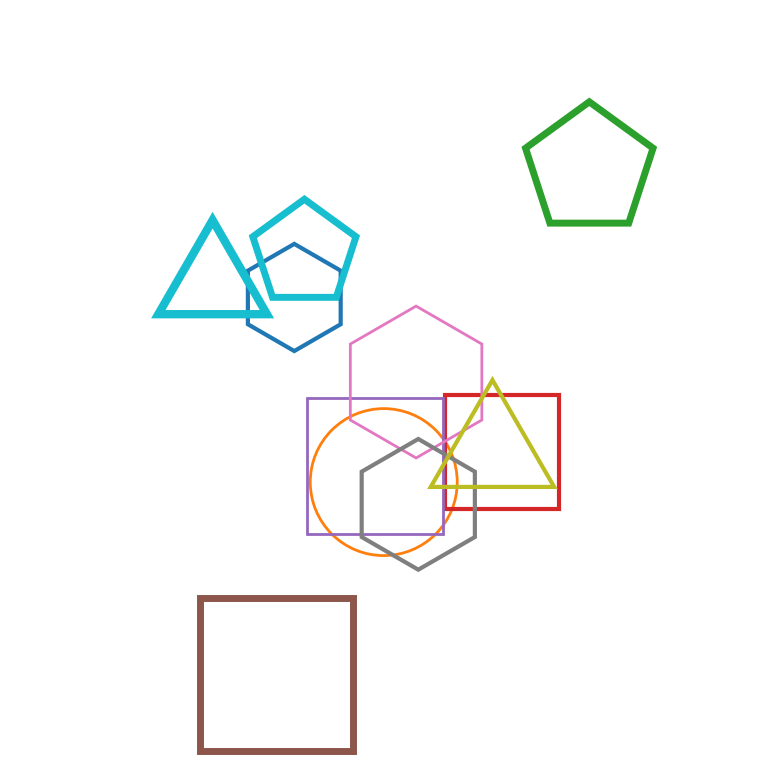[{"shape": "hexagon", "thickness": 1.5, "radius": 0.35, "center": [0.382, 0.614]}, {"shape": "circle", "thickness": 1, "radius": 0.48, "center": [0.498, 0.374]}, {"shape": "pentagon", "thickness": 2.5, "radius": 0.44, "center": [0.765, 0.781]}, {"shape": "square", "thickness": 1.5, "radius": 0.37, "center": [0.651, 0.413]}, {"shape": "square", "thickness": 1, "radius": 0.44, "center": [0.487, 0.394]}, {"shape": "square", "thickness": 2.5, "radius": 0.5, "center": [0.359, 0.124]}, {"shape": "hexagon", "thickness": 1, "radius": 0.49, "center": [0.54, 0.504]}, {"shape": "hexagon", "thickness": 1.5, "radius": 0.42, "center": [0.543, 0.345]}, {"shape": "triangle", "thickness": 1.5, "radius": 0.46, "center": [0.64, 0.414]}, {"shape": "triangle", "thickness": 3, "radius": 0.41, "center": [0.276, 0.633]}, {"shape": "pentagon", "thickness": 2.5, "radius": 0.35, "center": [0.395, 0.671]}]